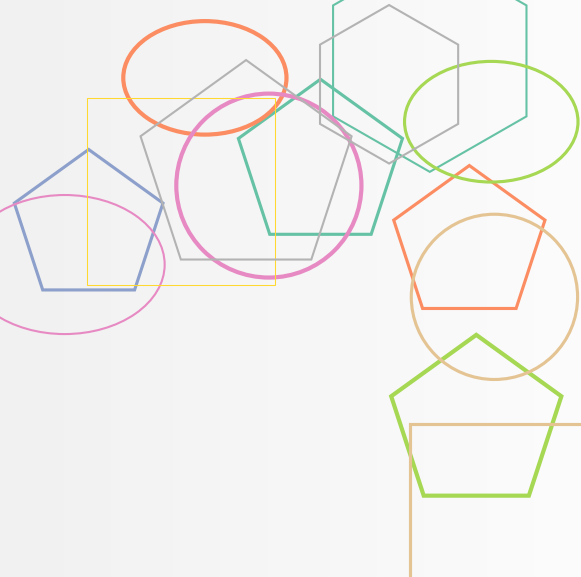[{"shape": "hexagon", "thickness": 1, "radius": 0.96, "center": [0.739, 0.894]}, {"shape": "pentagon", "thickness": 1.5, "radius": 0.74, "center": [0.551, 0.713]}, {"shape": "oval", "thickness": 2, "radius": 0.7, "center": [0.352, 0.864]}, {"shape": "pentagon", "thickness": 1.5, "radius": 0.68, "center": [0.807, 0.576]}, {"shape": "pentagon", "thickness": 1.5, "radius": 0.67, "center": [0.153, 0.606]}, {"shape": "circle", "thickness": 2, "radius": 0.8, "center": [0.463, 0.678]}, {"shape": "oval", "thickness": 1, "radius": 0.86, "center": [0.111, 0.541]}, {"shape": "pentagon", "thickness": 2, "radius": 0.77, "center": [0.819, 0.265]}, {"shape": "oval", "thickness": 1.5, "radius": 0.75, "center": [0.845, 0.788]}, {"shape": "square", "thickness": 0.5, "radius": 0.81, "center": [0.312, 0.667]}, {"shape": "square", "thickness": 1.5, "radius": 0.83, "center": [0.87, 0.101]}, {"shape": "circle", "thickness": 1.5, "radius": 0.72, "center": [0.851, 0.485]}, {"shape": "pentagon", "thickness": 1, "radius": 0.95, "center": [0.423, 0.704]}, {"shape": "hexagon", "thickness": 1, "radius": 0.69, "center": [0.669, 0.853]}]